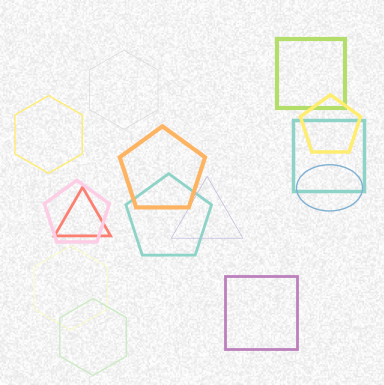[{"shape": "square", "thickness": 2.5, "radius": 0.46, "center": [0.853, 0.596]}, {"shape": "pentagon", "thickness": 2, "radius": 0.58, "center": [0.438, 0.432]}, {"shape": "hexagon", "thickness": 0.5, "radius": 0.55, "center": [0.184, 0.252]}, {"shape": "triangle", "thickness": 0.5, "radius": 0.54, "center": [0.538, 0.435]}, {"shape": "triangle", "thickness": 2, "radius": 0.42, "center": [0.214, 0.429]}, {"shape": "oval", "thickness": 1, "radius": 0.43, "center": [0.856, 0.512]}, {"shape": "pentagon", "thickness": 3, "radius": 0.58, "center": [0.422, 0.556]}, {"shape": "square", "thickness": 3, "radius": 0.45, "center": [0.807, 0.809]}, {"shape": "pentagon", "thickness": 2.5, "radius": 0.44, "center": [0.2, 0.443]}, {"shape": "hexagon", "thickness": 0.5, "radius": 0.51, "center": [0.321, 0.767]}, {"shape": "square", "thickness": 2, "radius": 0.47, "center": [0.678, 0.188]}, {"shape": "hexagon", "thickness": 1, "radius": 0.5, "center": [0.242, 0.125]}, {"shape": "pentagon", "thickness": 2.5, "radius": 0.41, "center": [0.858, 0.672]}, {"shape": "hexagon", "thickness": 1, "radius": 0.5, "center": [0.126, 0.651]}]